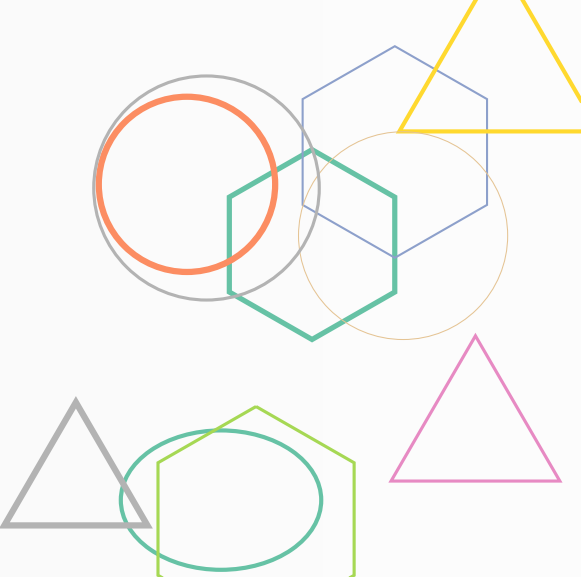[{"shape": "hexagon", "thickness": 2.5, "radius": 0.82, "center": [0.537, 0.576]}, {"shape": "oval", "thickness": 2, "radius": 0.86, "center": [0.38, 0.133]}, {"shape": "circle", "thickness": 3, "radius": 0.76, "center": [0.322, 0.68]}, {"shape": "hexagon", "thickness": 1, "radius": 0.92, "center": [0.679, 0.736]}, {"shape": "triangle", "thickness": 1.5, "radius": 0.84, "center": [0.818, 0.25]}, {"shape": "hexagon", "thickness": 1.5, "radius": 0.97, "center": [0.441, 0.1]}, {"shape": "triangle", "thickness": 2, "radius": 0.99, "center": [0.859, 0.871]}, {"shape": "circle", "thickness": 0.5, "radius": 0.9, "center": [0.693, 0.591]}, {"shape": "circle", "thickness": 1.5, "radius": 0.97, "center": [0.355, 0.674]}, {"shape": "triangle", "thickness": 3, "radius": 0.71, "center": [0.131, 0.16]}]